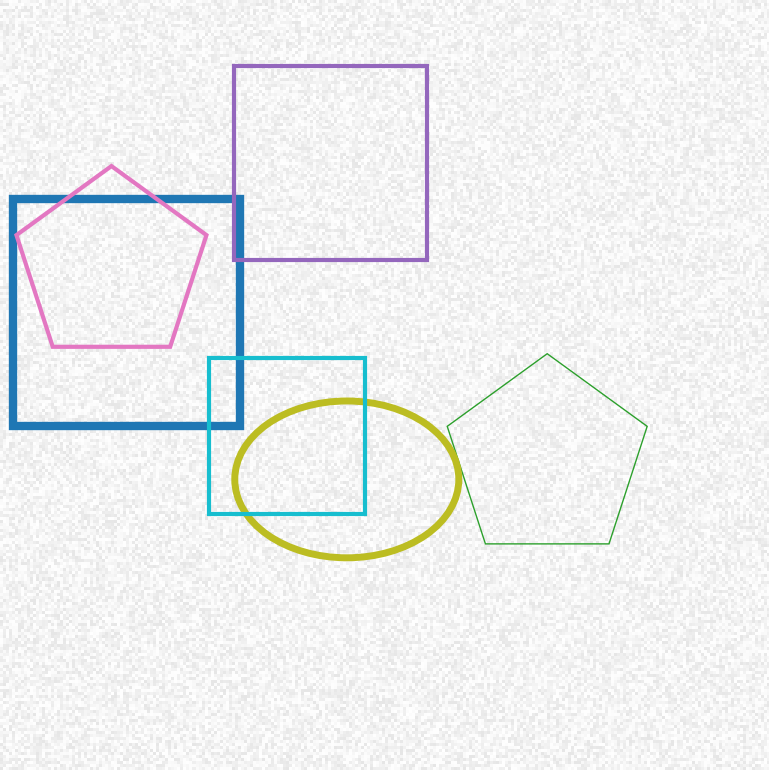[{"shape": "square", "thickness": 3, "radius": 0.74, "center": [0.164, 0.594]}, {"shape": "pentagon", "thickness": 0.5, "radius": 0.68, "center": [0.711, 0.404]}, {"shape": "square", "thickness": 1.5, "radius": 0.63, "center": [0.429, 0.789]}, {"shape": "pentagon", "thickness": 1.5, "radius": 0.65, "center": [0.145, 0.655]}, {"shape": "oval", "thickness": 2.5, "radius": 0.73, "center": [0.45, 0.377]}, {"shape": "square", "thickness": 1.5, "radius": 0.51, "center": [0.372, 0.434]}]